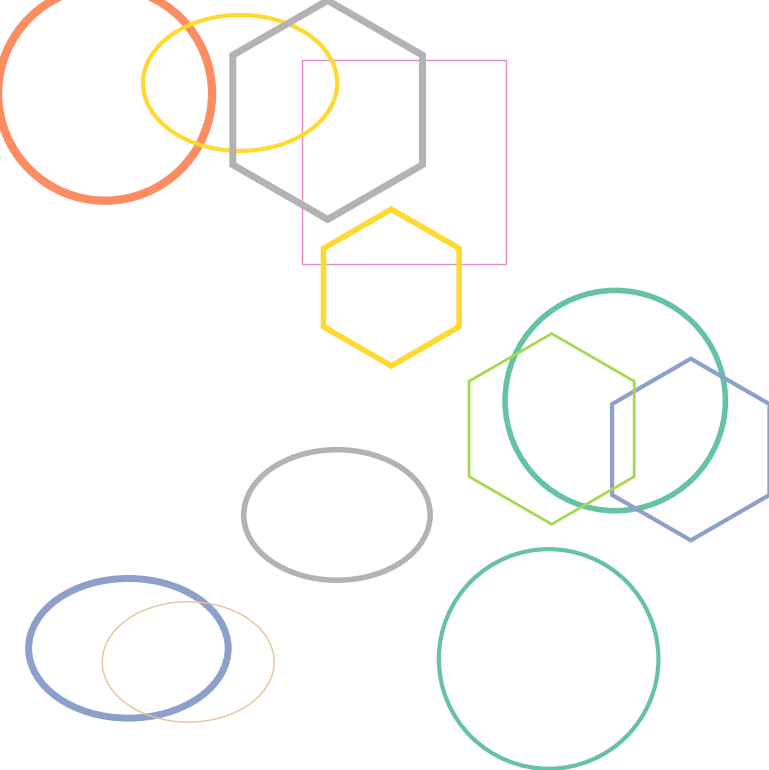[{"shape": "circle", "thickness": 2, "radius": 0.72, "center": [0.799, 0.48]}, {"shape": "circle", "thickness": 1.5, "radius": 0.71, "center": [0.713, 0.144]}, {"shape": "circle", "thickness": 3, "radius": 0.7, "center": [0.136, 0.878]}, {"shape": "hexagon", "thickness": 1.5, "radius": 0.59, "center": [0.897, 0.416]}, {"shape": "oval", "thickness": 2.5, "radius": 0.65, "center": [0.167, 0.158]}, {"shape": "square", "thickness": 0.5, "radius": 0.66, "center": [0.525, 0.79]}, {"shape": "hexagon", "thickness": 1, "radius": 0.62, "center": [0.716, 0.443]}, {"shape": "oval", "thickness": 1.5, "radius": 0.63, "center": [0.312, 0.892]}, {"shape": "hexagon", "thickness": 2, "radius": 0.51, "center": [0.508, 0.627]}, {"shape": "oval", "thickness": 0.5, "radius": 0.56, "center": [0.244, 0.14]}, {"shape": "oval", "thickness": 2, "radius": 0.61, "center": [0.438, 0.331]}, {"shape": "hexagon", "thickness": 2.5, "radius": 0.71, "center": [0.426, 0.857]}]